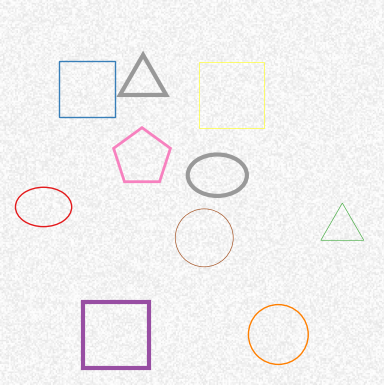[{"shape": "oval", "thickness": 1, "radius": 0.37, "center": [0.113, 0.462]}, {"shape": "square", "thickness": 1, "radius": 0.37, "center": [0.225, 0.768]}, {"shape": "triangle", "thickness": 0.5, "radius": 0.32, "center": [0.889, 0.408]}, {"shape": "square", "thickness": 3, "radius": 0.43, "center": [0.301, 0.131]}, {"shape": "circle", "thickness": 1, "radius": 0.39, "center": [0.723, 0.131]}, {"shape": "square", "thickness": 0.5, "radius": 0.42, "center": [0.602, 0.754]}, {"shape": "circle", "thickness": 0.5, "radius": 0.38, "center": [0.531, 0.382]}, {"shape": "pentagon", "thickness": 2, "radius": 0.39, "center": [0.369, 0.591]}, {"shape": "oval", "thickness": 3, "radius": 0.38, "center": [0.564, 0.545]}, {"shape": "triangle", "thickness": 3, "radius": 0.35, "center": [0.372, 0.788]}]